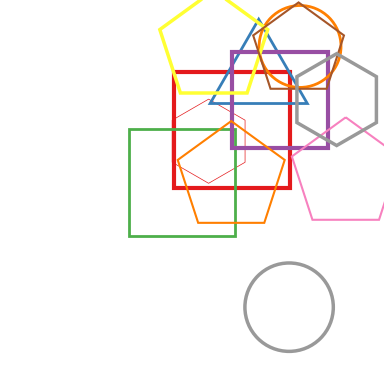[{"shape": "hexagon", "thickness": 0.5, "radius": 0.55, "center": [0.542, 0.633]}, {"shape": "square", "thickness": 3, "radius": 0.75, "center": [0.603, 0.663]}, {"shape": "triangle", "thickness": 2, "radius": 0.73, "center": [0.672, 0.804]}, {"shape": "square", "thickness": 2, "radius": 0.69, "center": [0.473, 0.526]}, {"shape": "square", "thickness": 3, "radius": 0.63, "center": [0.727, 0.74]}, {"shape": "circle", "thickness": 2, "radius": 0.53, "center": [0.779, 0.879]}, {"shape": "pentagon", "thickness": 1.5, "radius": 0.73, "center": [0.601, 0.539]}, {"shape": "pentagon", "thickness": 2.5, "radius": 0.74, "center": [0.555, 0.878]}, {"shape": "pentagon", "thickness": 1.5, "radius": 0.62, "center": [0.776, 0.87]}, {"shape": "pentagon", "thickness": 1.5, "radius": 0.74, "center": [0.898, 0.548]}, {"shape": "hexagon", "thickness": 2.5, "radius": 0.6, "center": [0.874, 0.741]}, {"shape": "circle", "thickness": 2.5, "radius": 0.57, "center": [0.751, 0.202]}]